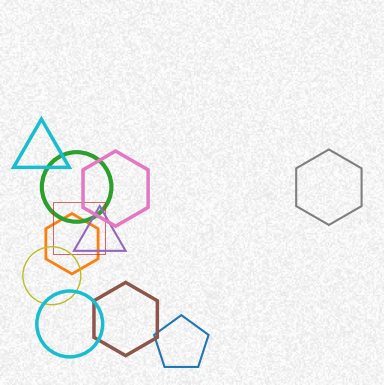[{"shape": "pentagon", "thickness": 1.5, "radius": 0.37, "center": [0.471, 0.107]}, {"shape": "hexagon", "thickness": 2, "radius": 0.39, "center": [0.187, 0.367]}, {"shape": "circle", "thickness": 3, "radius": 0.45, "center": [0.199, 0.514]}, {"shape": "square", "thickness": 0.5, "radius": 0.34, "center": [0.206, 0.407]}, {"shape": "triangle", "thickness": 1.5, "radius": 0.39, "center": [0.259, 0.387]}, {"shape": "hexagon", "thickness": 2.5, "radius": 0.48, "center": [0.326, 0.171]}, {"shape": "hexagon", "thickness": 2.5, "radius": 0.49, "center": [0.3, 0.51]}, {"shape": "hexagon", "thickness": 1.5, "radius": 0.49, "center": [0.854, 0.514]}, {"shape": "circle", "thickness": 1, "radius": 0.38, "center": [0.135, 0.284]}, {"shape": "circle", "thickness": 2.5, "radius": 0.43, "center": [0.181, 0.159]}, {"shape": "triangle", "thickness": 2.5, "radius": 0.42, "center": [0.108, 0.607]}]